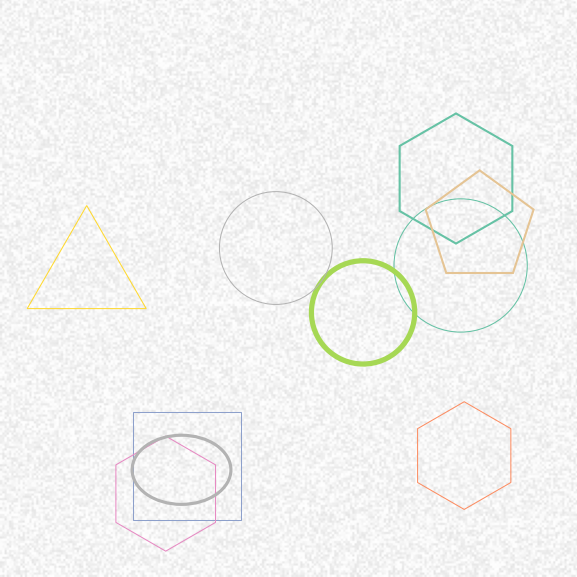[{"shape": "circle", "thickness": 0.5, "radius": 0.58, "center": [0.798, 0.539]}, {"shape": "hexagon", "thickness": 1, "radius": 0.56, "center": [0.79, 0.69]}, {"shape": "hexagon", "thickness": 0.5, "radius": 0.47, "center": [0.804, 0.21]}, {"shape": "square", "thickness": 0.5, "radius": 0.47, "center": [0.323, 0.192]}, {"shape": "hexagon", "thickness": 0.5, "radius": 0.5, "center": [0.287, 0.144]}, {"shape": "circle", "thickness": 2.5, "radius": 0.45, "center": [0.629, 0.458]}, {"shape": "triangle", "thickness": 0.5, "radius": 0.59, "center": [0.15, 0.524]}, {"shape": "pentagon", "thickness": 1, "radius": 0.49, "center": [0.831, 0.606]}, {"shape": "circle", "thickness": 0.5, "radius": 0.49, "center": [0.478, 0.57]}, {"shape": "oval", "thickness": 1.5, "radius": 0.43, "center": [0.314, 0.186]}]